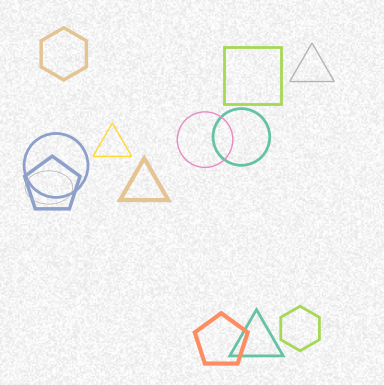[{"shape": "triangle", "thickness": 2, "radius": 0.4, "center": [0.666, 0.116]}, {"shape": "circle", "thickness": 2, "radius": 0.37, "center": [0.627, 0.644]}, {"shape": "pentagon", "thickness": 3, "radius": 0.36, "center": [0.575, 0.114]}, {"shape": "pentagon", "thickness": 2.5, "radius": 0.38, "center": [0.136, 0.519]}, {"shape": "circle", "thickness": 2, "radius": 0.42, "center": [0.146, 0.57]}, {"shape": "circle", "thickness": 1, "radius": 0.36, "center": [0.533, 0.637]}, {"shape": "square", "thickness": 2, "radius": 0.37, "center": [0.655, 0.804]}, {"shape": "hexagon", "thickness": 2, "radius": 0.29, "center": [0.779, 0.147]}, {"shape": "triangle", "thickness": 1, "radius": 0.29, "center": [0.292, 0.623]}, {"shape": "triangle", "thickness": 3, "radius": 0.36, "center": [0.375, 0.516]}, {"shape": "hexagon", "thickness": 2.5, "radius": 0.34, "center": [0.166, 0.86]}, {"shape": "oval", "thickness": 0.5, "radius": 0.31, "center": [0.127, 0.513]}, {"shape": "triangle", "thickness": 1, "radius": 0.33, "center": [0.81, 0.822]}]